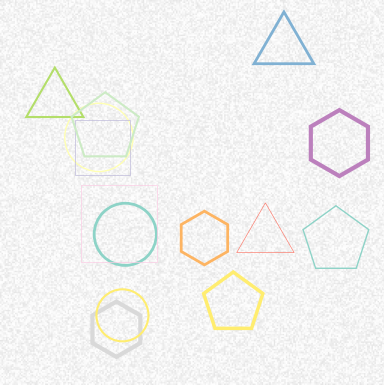[{"shape": "circle", "thickness": 2, "radius": 0.4, "center": [0.325, 0.391]}, {"shape": "pentagon", "thickness": 1, "radius": 0.45, "center": [0.873, 0.376]}, {"shape": "circle", "thickness": 1, "radius": 0.44, "center": [0.257, 0.643]}, {"shape": "square", "thickness": 0.5, "radius": 0.35, "center": [0.266, 0.617]}, {"shape": "triangle", "thickness": 0.5, "radius": 0.43, "center": [0.689, 0.387]}, {"shape": "triangle", "thickness": 2, "radius": 0.45, "center": [0.738, 0.879]}, {"shape": "hexagon", "thickness": 2, "radius": 0.35, "center": [0.531, 0.382]}, {"shape": "triangle", "thickness": 1.5, "radius": 0.43, "center": [0.142, 0.739]}, {"shape": "square", "thickness": 0.5, "radius": 0.5, "center": [0.309, 0.42]}, {"shape": "hexagon", "thickness": 3, "radius": 0.36, "center": [0.302, 0.145]}, {"shape": "hexagon", "thickness": 3, "radius": 0.43, "center": [0.882, 0.628]}, {"shape": "pentagon", "thickness": 1.5, "radius": 0.46, "center": [0.273, 0.668]}, {"shape": "circle", "thickness": 1.5, "radius": 0.34, "center": [0.318, 0.181]}, {"shape": "pentagon", "thickness": 2.5, "radius": 0.4, "center": [0.606, 0.213]}]